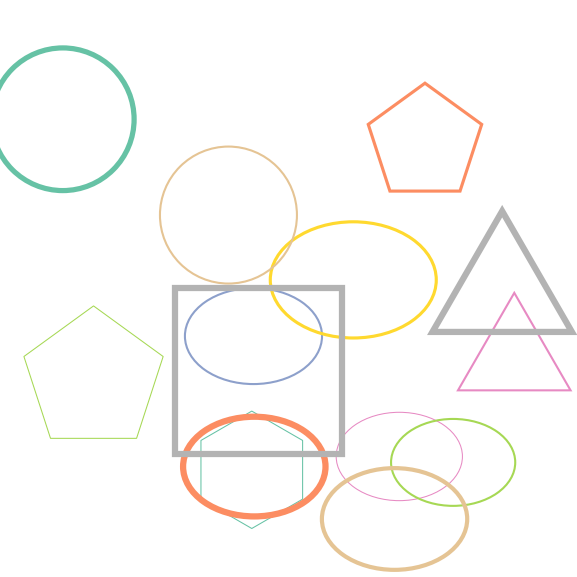[{"shape": "hexagon", "thickness": 0.5, "radius": 0.51, "center": [0.436, 0.186]}, {"shape": "circle", "thickness": 2.5, "radius": 0.62, "center": [0.109, 0.793]}, {"shape": "pentagon", "thickness": 1.5, "radius": 0.52, "center": [0.736, 0.752]}, {"shape": "oval", "thickness": 3, "radius": 0.62, "center": [0.44, 0.191]}, {"shape": "oval", "thickness": 1, "radius": 0.59, "center": [0.439, 0.417]}, {"shape": "triangle", "thickness": 1, "radius": 0.56, "center": [0.891, 0.379]}, {"shape": "oval", "thickness": 0.5, "radius": 0.55, "center": [0.691, 0.209]}, {"shape": "pentagon", "thickness": 0.5, "radius": 0.63, "center": [0.162, 0.343]}, {"shape": "oval", "thickness": 1, "radius": 0.54, "center": [0.785, 0.198]}, {"shape": "oval", "thickness": 1.5, "radius": 0.72, "center": [0.612, 0.514]}, {"shape": "oval", "thickness": 2, "radius": 0.63, "center": [0.683, 0.1]}, {"shape": "circle", "thickness": 1, "radius": 0.59, "center": [0.396, 0.627]}, {"shape": "square", "thickness": 3, "radius": 0.72, "center": [0.448, 0.357]}, {"shape": "triangle", "thickness": 3, "radius": 0.7, "center": [0.87, 0.494]}]